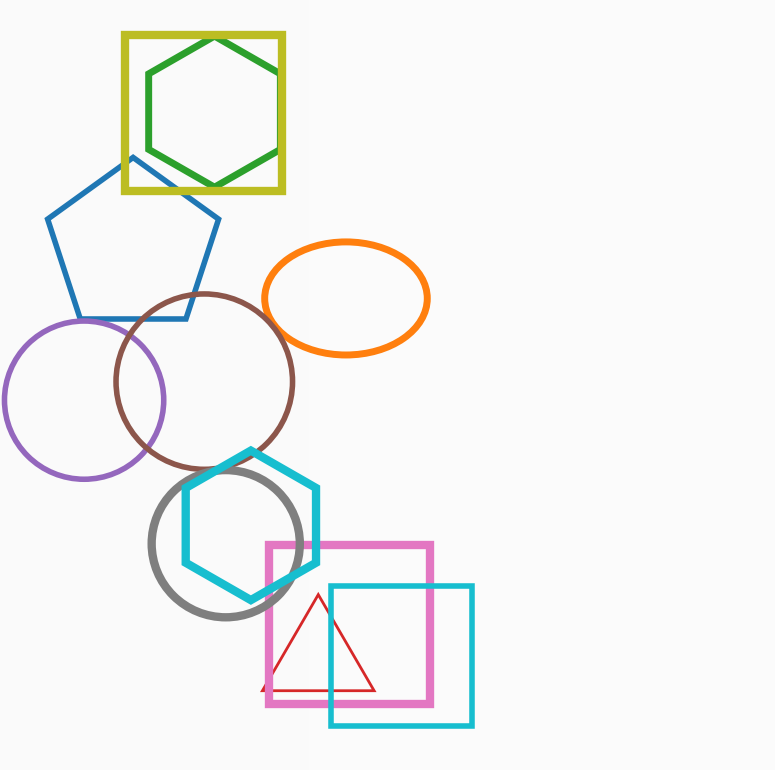[{"shape": "pentagon", "thickness": 2, "radius": 0.58, "center": [0.172, 0.68]}, {"shape": "oval", "thickness": 2.5, "radius": 0.52, "center": [0.446, 0.612]}, {"shape": "hexagon", "thickness": 2.5, "radius": 0.49, "center": [0.277, 0.855]}, {"shape": "triangle", "thickness": 1, "radius": 0.42, "center": [0.411, 0.145]}, {"shape": "circle", "thickness": 2, "radius": 0.51, "center": [0.109, 0.48]}, {"shape": "circle", "thickness": 2, "radius": 0.57, "center": [0.264, 0.504]}, {"shape": "square", "thickness": 3, "radius": 0.52, "center": [0.451, 0.189]}, {"shape": "circle", "thickness": 3, "radius": 0.48, "center": [0.291, 0.294]}, {"shape": "square", "thickness": 3, "radius": 0.51, "center": [0.263, 0.853]}, {"shape": "hexagon", "thickness": 3, "radius": 0.49, "center": [0.324, 0.318]}, {"shape": "square", "thickness": 2, "radius": 0.45, "center": [0.518, 0.148]}]